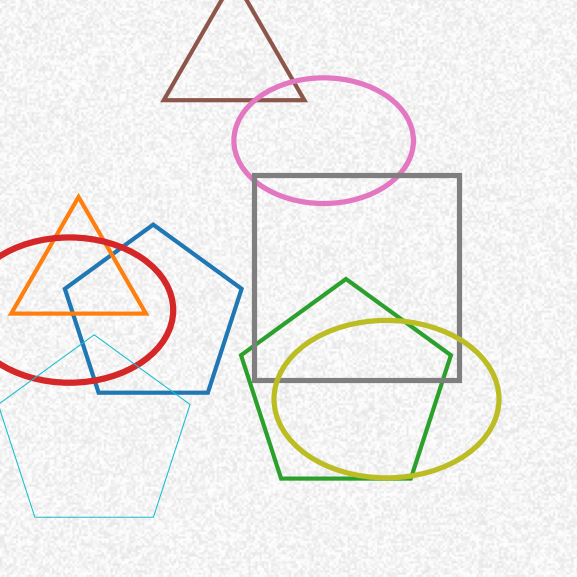[{"shape": "pentagon", "thickness": 2, "radius": 0.8, "center": [0.265, 0.449]}, {"shape": "triangle", "thickness": 2, "radius": 0.67, "center": [0.136, 0.523]}, {"shape": "pentagon", "thickness": 2, "radius": 0.96, "center": [0.599, 0.325]}, {"shape": "oval", "thickness": 3, "radius": 0.9, "center": [0.12, 0.462]}, {"shape": "triangle", "thickness": 2, "radius": 0.7, "center": [0.405, 0.896]}, {"shape": "oval", "thickness": 2.5, "radius": 0.78, "center": [0.56, 0.756]}, {"shape": "square", "thickness": 2.5, "radius": 0.89, "center": [0.618, 0.519]}, {"shape": "oval", "thickness": 2.5, "radius": 0.97, "center": [0.669, 0.308]}, {"shape": "pentagon", "thickness": 0.5, "radius": 0.87, "center": [0.163, 0.245]}]